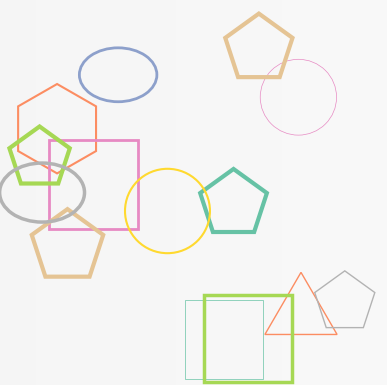[{"shape": "square", "thickness": 0.5, "radius": 0.51, "center": [0.578, 0.118]}, {"shape": "pentagon", "thickness": 3, "radius": 0.45, "center": [0.603, 0.471]}, {"shape": "triangle", "thickness": 1, "radius": 0.54, "center": [0.777, 0.185]}, {"shape": "hexagon", "thickness": 1.5, "radius": 0.58, "center": [0.147, 0.666]}, {"shape": "oval", "thickness": 2, "radius": 0.5, "center": [0.305, 0.806]}, {"shape": "square", "thickness": 2, "radius": 0.57, "center": [0.242, 0.521]}, {"shape": "circle", "thickness": 0.5, "radius": 0.49, "center": [0.77, 0.748]}, {"shape": "pentagon", "thickness": 3, "radius": 0.41, "center": [0.102, 0.59]}, {"shape": "square", "thickness": 2.5, "radius": 0.57, "center": [0.64, 0.12]}, {"shape": "circle", "thickness": 1.5, "radius": 0.55, "center": [0.432, 0.452]}, {"shape": "pentagon", "thickness": 3, "radius": 0.46, "center": [0.668, 0.873]}, {"shape": "pentagon", "thickness": 3, "radius": 0.48, "center": [0.174, 0.36]}, {"shape": "oval", "thickness": 2.5, "radius": 0.55, "center": [0.109, 0.5]}, {"shape": "pentagon", "thickness": 1, "radius": 0.41, "center": [0.89, 0.215]}]